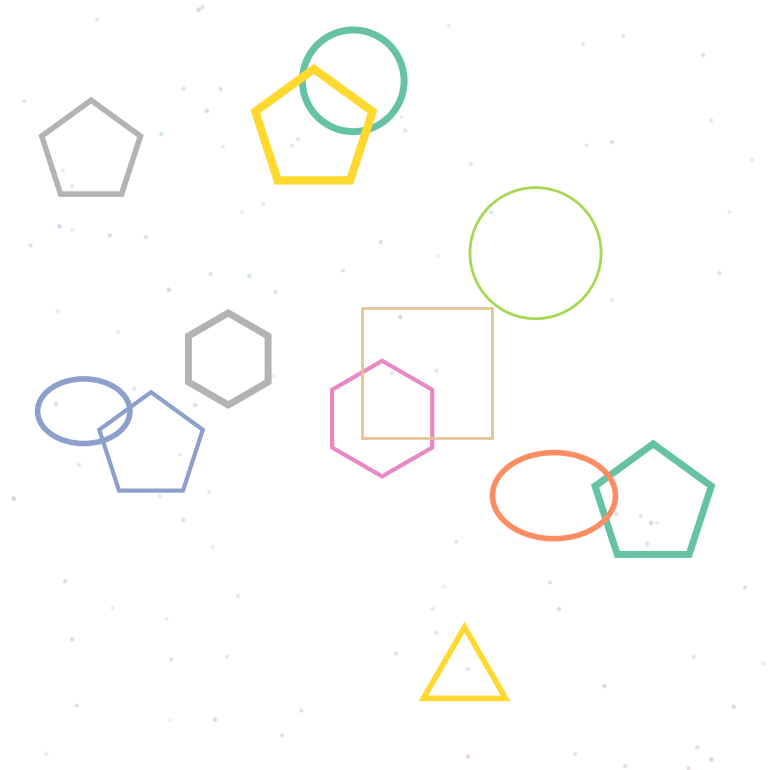[{"shape": "circle", "thickness": 2.5, "radius": 0.33, "center": [0.459, 0.895]}, {"shape": "pentagon", "thickness": 2.5, "radius": 0.4, "center": [0.848, 0.344]}, {"shape": "oval", "thickness": 2, "radius": 0.4, "center": [0.719, 0.356]}, {"shape": "pentagon", "thickness": 1.5, "radius": 0.35, "center": [0.196, 0.42]}, {"shape": "oval", "thickness": 2, "radius": 0.3, "center": [0.109, 0.466]}, {"shape": "hexagon", "thickness": 1.5, "radius": 0.38, "center": [0.496, 0.456]}, {"shape": "circle", "thickness": 1, "radius": 0.43, "center": [0.696, 0.671]}, {"shape": "triangle", "thickness": 2, "radius": 0.31, "center": [0.603, 0.124]}, {"shape": "pentagon", "thickness": 3, "radius": 0.4, "center": [0.408, 0.83]}, {"shape": "square", "thickness": 1, "radius": 0.42, "center": [0.555, 0.515]}, {"shape": "hexagon", "thickness": 2.5, "radius": 0.3, "center": [0.296, 0.534]}, {"shape": "pentagon", "thickness": 2, "radius": 0.34, "center": [0.118, 0.802]}]